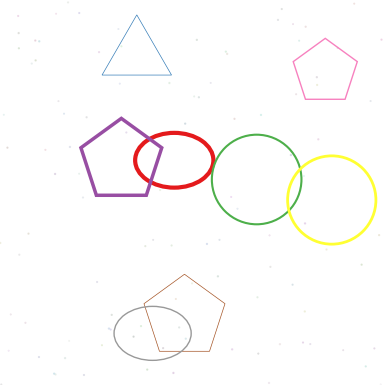[{"shape": "oval", "thickness": 3, "radius": 0.51, "center": [0.453, 0.584]}, {"shape": "triangle", "thickness": 0.5, "radius": 0.52, "center": [0.355, 0.857]}, {"shape": "circle", "thickness": 1.5, "radius": 0.58, "center": [0.667, 0.534]}, {"shape": "pentagon", "thickness": 2.5, "radius": 0.55, "center": [0.315, 0.582]}, {"shape": "circle", "thickness": 2, "radius": 0.57, "center": [0.862, 0.481]}, {"shape": "pentagon", "thickness": 0.5, "radius": 0.55, "center": [0.479, 0.177]}, {"shape": "pentagon", "thickness": 1, "radius": 0.44, "center": [0.845, 0.813]}, {"shape": "oval", "thickness": 1, "radius": 0.5, "center": [0.396, 0.134]}]